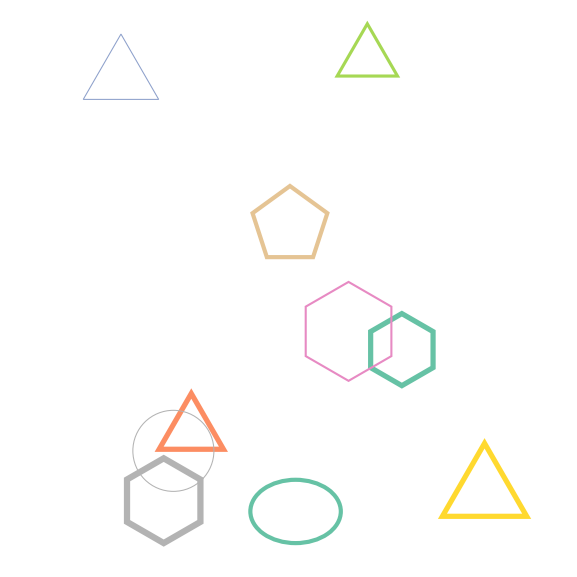[{"shape": "oval", "thickness": 2, "radius": 0.39, "center": [0.512, 0.114]}, {"shape": "hexagon", "thickness": 2.5, "radius": 0.31, "center": [0.696, 0.394]}, {"shape": "triangle", "thickness": 2.5, "radius": 0.32, "center": [0.331, 0.253]}, {"shape": "triangle", "thickness": 0.5, "radius": 0.38, "center": [0.209, 0.865]}, {"shape": "hexagon", "thickness": 1, "radius": 0.43, "center": [0.604, 0.425]}, {"shape": "triangle", "thickness": 1.5, "radius": 0.3, "center": [0.636, 0.898]}, {"shape": "triangle", "thickness": 2.5, "radius": 0.42, "center": [0.839, 0.147]}, {"shape": "pentagon", "thickness": 2, "radius": 0.34, "center": [0.502, 0.609]}, {"shape": "hexagon", "thickness": 3, "radius": 0.37, "center": [0.283, 0.132]}, {"shape": "circle", "thickness": 0.5, "radius": 0.35, "center": [0.3, 0.218]}]